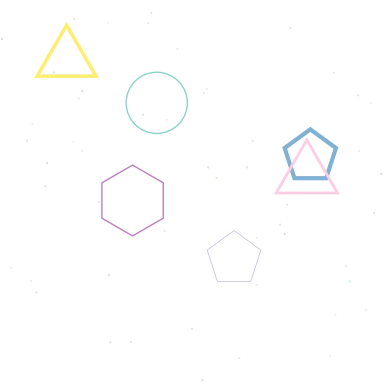[{"shape": "circle", "thickness": 1, "radius": 0.4, "center": [0.407, 0.733]}, {"shape": "pentagon", "thickness": 0.5, "radius": 0.37, "center": [0.608, 0.328]}, {"shape": "pentagon", "thickness": 3, "radius": 0.35, "center": [0.806, 0.594]}, {"shape": "triangle", "thickness": 2, "radius": 0.46, "center": [0.797, 0.545]}, {"shape": "hexagon", "thickness": 1, "radius": 0.46, "center": [0.344, 0.479]}, {"shape": "triangle", "thickness": 2.5, "radius": 0.44, "center": [0.173, 0.846]}]